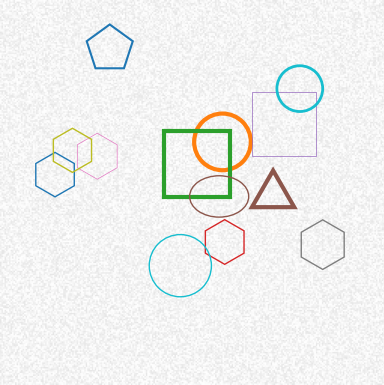[{"shape": "hexagon", "thickness": 1, "radius": 0.29, "center": [0.143, 0.546]}, {"shape": "pentagon", "thickness": 1.5, "radius": 0.31, "center": [0.285, 0.874]}, {"shape": "circle", "thickness": 3, "radius": 0.37, "center": [0.578, 0.631]}, {"shape": "square", "thickness": 3, "radius": 0.43, "center": [0.511, 0.574]}, {"shape": "hexagon", "thickness": 1, "radius": 0.29, "center": [0.584, 0.371]}, {"shape": "square", "thickness": 0.5, "radius": 0.41, "center": [0.737, 0.677]}, {"shape": "triangle", "thickness": 3, "radius": 0.32, "center": [0.709, 0.494]}, {"shape": "oval", "thickness": 1, "radius": 0.38, "center": [0.569, 0.49]}, {"shape": "hexagon", "thickness": 0.5, "radius": 0.3, "center": [0.253, 0.594]}, {"shape": "hexagon", "thickness": 1, "radius": 0.32, "center": [0.838, 0.365]}, {"shape": "hexagon", "thickness": 1, "radius": 0.29, "center": [0.188, 0.61]}, {"shape": "circle", "thickness": 1, "radius": 0.4, "center": [0.468, 0.31]}, {"shape": "circle", "thickness": 2, "radius": 0.3, "center": [0.779, 0.77]}]